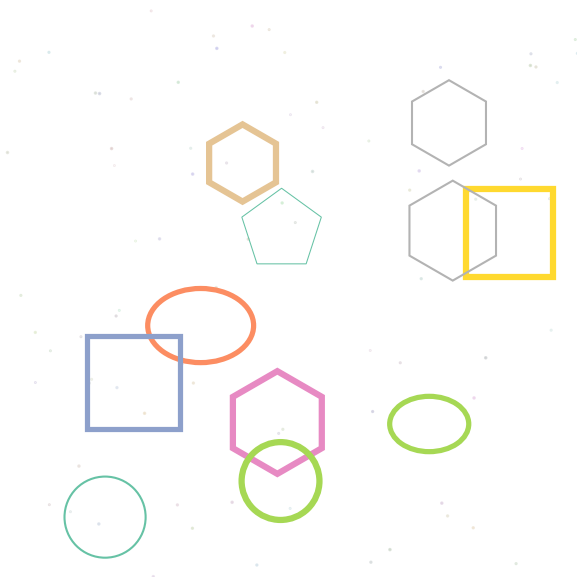[{"shape": "circle", "thickness": 1, "radius": 0.35, "center": [0.182, 0.104]}, {"shape": "pentagon", "thickness": 0.5, "radius": 0.36, "center": [0.488, 0.601]}, {"shape": "oval", "thickness": 2.5, "radius": 0.46, "center": [0.347, 0.435]}, {"shape": "square", "thickness": 2.5, "radius": 0.4, "center": [0.231, 0.337]}, {"shape": "hexagon", "thickness": 3, "radius": 0.44, "center": [0.48, 0.268]}, {"shape": "circle", "thickness": 3, "radius": 0.34, "center": [0.486, 0.166]}, {"shape": "oval", "thickness": 2.5, "radius": 0.34, "center": [0.743, 0.265]}, {"shape": "square", "thickness": 3, "radius": 0.38, "center": [0.882, 0.596]}, {"shape": "hexagon", "thickness": 3, "radius": 0.33, "center": [0.42, 0.717]}, {"shape": "hexagon", "thickness": 1, "radius": 0.37, "center": [0.777, 0.786]}, {"shape": "hexagon", "thickness": 1, "radius": 0.43, "center": [0.784, 0.6]}]